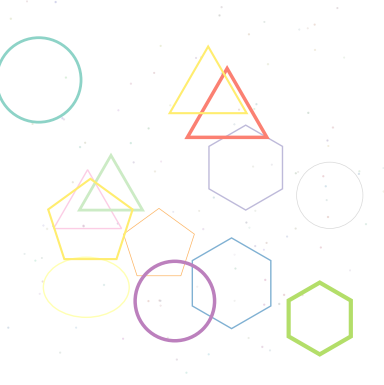[{"shape": "circle", "thickness": 2, "radius": 0.55, "center": [0.101, 0.792]}, {"shape": "oval", "thickness": 1, "radius": 0.56, "center": [0.224, 0.254]}, {"shape": "hexagon", "thickness": 1, "radius": 0.55, "center": [0.638, 0.565]}, {"shape": "triangle", "thickness": 2.5, "radius": 0.6, "center": [0.59, 0.703]}, {"shape": "hexagon", "thickness": 1, "radius": 0.59, "center": [0.601, 0.264]}, {"shape": "pentagon", "thickness": 0.5, "radius": 0.48, "center": [0.413, 0.362]}, {"shape": "hexagon", "thickness": 3, "radius": 0.47, "center": [0.83, 0.173]}, {"shape": "triangle", "thickness": 1, "radius": 0.51, "center": [0.227, 0.457]}, {"shape": "circle", "thickness": 0.5, "radius": 0.43, "center": [0.857, 0.493]}, {"shape": "circle", "thickness": 2.5, "radius": 0.52, "center": [0.454, 0.218]}, {"shape": "triangle", "thickness": 2, "radius": 0.47, "center": [0.288, 0.502]}, {"shape": "pentagon", "thickness": 1.5, "radius": 0.58, "center": [0.235, 0.42]}, {"shape": "triangle", "thickness": 1.5, "radius": 0.58, "center": [0.541, 0.764]}]